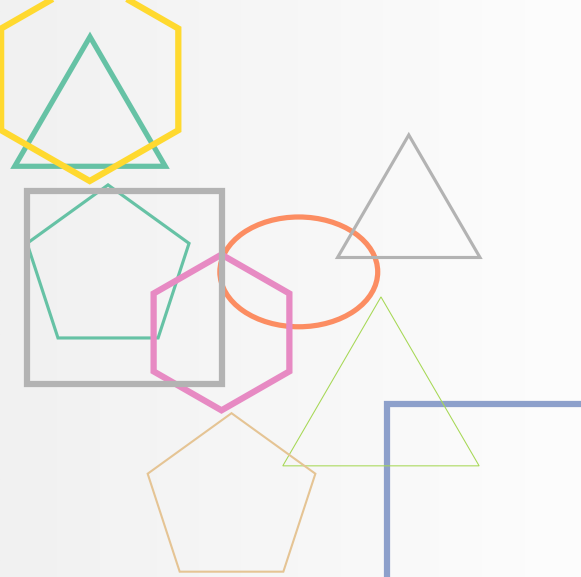[{"shape": "pentagon", "thickness": 1.5, "radius": 0.73, "center": [0.186, 0.532]}, {"shape": "triangle", "thickness": 2.5, "radius": 0.75, "center": [0.155, 0.786]}, {"shape": "oval", "thickness": 2.5, "radius": 0.68, "center": [0.514, 0.528]}, {"shape": "square", "thickness": 3, "radius": 0.94, "center": [0.853, 0.112]}, {"shape": "hexagon", "thickness": 3, "radius": 0.67, "center": [0.381, 0.423]}, {"shape": "triangle", "thickness": 0.5, "radius": 0.98, "center": [0.655, 0.29]}, {"shape": "hexagon", "thickness": 3, "radius": 0.88, "center": [0.154, 0.862]}, {"shape": "pentagon", "thickness": 1, "radius": 0.76, "center": [0.398, 0.132]}, {"shape": "triangle", "thickness": 1.5, "radius": 0.71, "center": [0.703, 0.624]}, {"shape": "square", "thickness": 3, "radius": 0.84, "center": [0.214, 0.502]}]